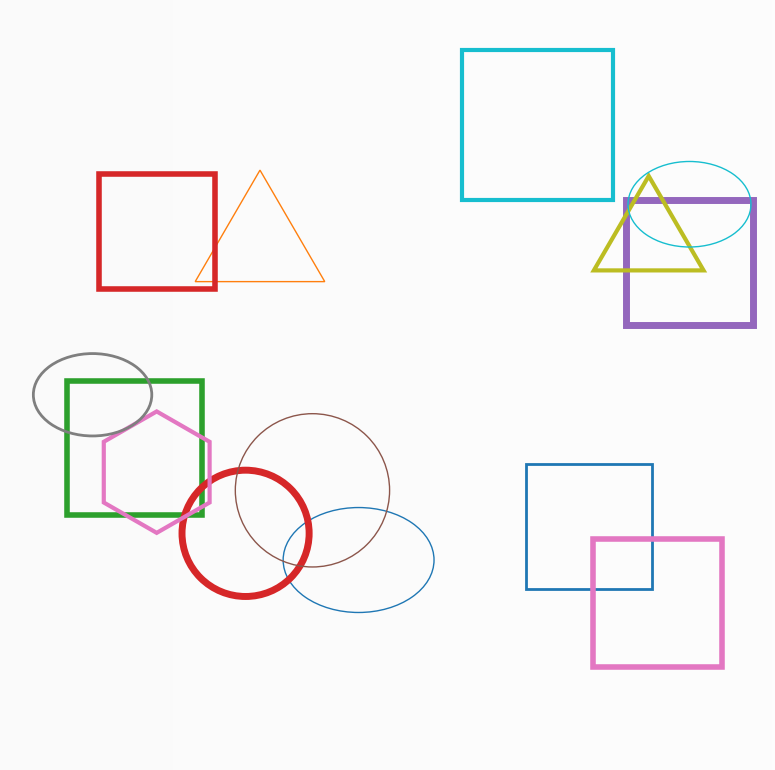[{"shape": "square", "thickness": 1, "radius": 0.41, "center": [0.76, 0.316]}, {"shape": "oval", "thickness": 0.5, "radius": 0.49, "center": [0.463, 0.273]}, {"shape": "triangle", "thickness": 0.5, "radius": 0.48, "center": [0.335, 0.683]}, {"shape": "square", "thickness": 2, "radius": 0.44, "center": [0.174, 0.418]}, {"shape": "circle", "thickness": 2.5, "radius": 0.41, "center": [0.317, 0.307]}, {"shape": "square", "thickness": 2, "radius": 0.37, "center": [0.203, 0.699]}, {"shape": "square", "thickness": 2.5, "radius": 0.41, "center": [0.889, 0.659]}, {"shape": "circle", "thickness": 0.5, "radius": 0.5, "center": [0.403, 0.363]}, {"shape": "hexagon", "thickness": 1.5, "radius": 0.39, "center": [0.202, 0.387]}, {"shape": "square", "thickness": 2, "radius": 0.41, "center": [0.849, 0.217]}, {"shape": "oval", "thickness": 1, "radius": 0.38, "center": [0.119, 0.487]}, {"shape": "triangle", "thickness": 1.5, "radius": 0.41, "center": [0.837, 0.69]}, {"shape": "oval", "thickness": 0.5, "radius": 0.4, "center": [0.89, 0.735]}, {"shape": "square", "thickness": 1.5, "radius": 0.49, "center": [0.694, 0.838]}]